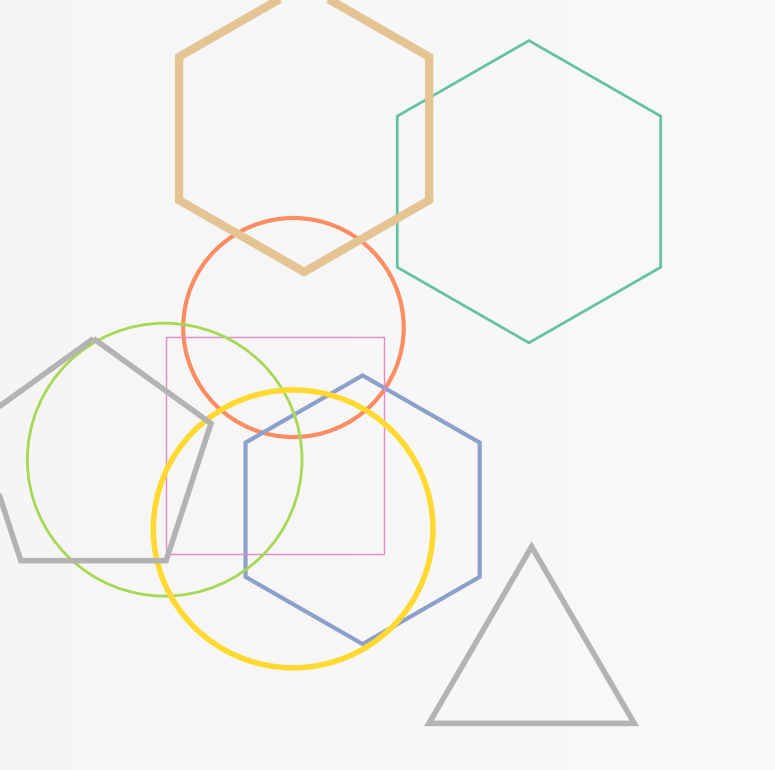[{"shape": "hexagon", "thickness": 1, "radius": 0.98, "center": [0.683, 0.751]}, {"shape": "circle", "thickness": 1.5, "radius": 0.71, "center": [0.379, 0.575]}, {"shape": "hexagon", "thickness": 1.5, "radius": 0.87, "center": [0.468, 0.338]}, {"shape": "square", "thickness": 0.5, "radius": 0.7, "center": [0.355, 0.422]}, {"shape": "circle", "thickness": 1, "radius": 0.89, "center": [0.213, 0.403]}, {"shape": "circle", "thickness": 2, "radius": 0.9, "center": [0.378, 0.313]}, {"shape": "hexagon", "thickness": 3, "radius": 0.93, "center": [0.392, 0.833]}, {"shape": "pentagon", "thickness": 2, "radius": 0.8, "center": [0.121, 0.401]}, {"shape": "triangle", "thickness": 2, "radius": 0.76, "center": [0.686, 0.137]}]